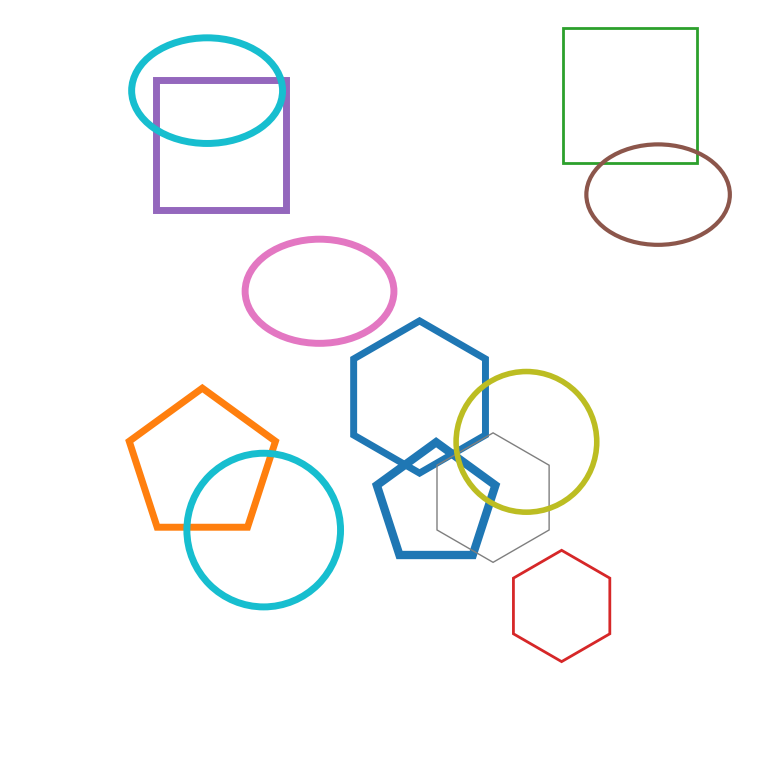[{"shape": "hexagon", "thickness": 2.5, "radius": 0.49, "center": [0.545, 0.484]}, {"shape": "pentagon", "thickness": 3, "radius": 0.4, "center": [0.566, 0.345]}, {"shape": "pentagon", "thickness": 2.5, "radius": 0.5, "center": [0.263, 0.396]}, {"shape": "square", "thickness": 1, "radius": 0.44, "center": [0.818, 0.876]}, {"shape": "hexagon", "thickness": 1, "radius": 0.36, "center": [0.729, 0.213]}, {"shape": "square", "thickness": 2.5, "radius": 0.42, "center": [0.287, 0.811]}, {"shape": "oval", "thickness": 1.5, "radius": 0.47, "center": [0.855, 0.747]}, {"shape": "oval", "thickness": 2.5, "radius": 0.48, "center": [0.415, 0.622]}, {"shape": "hexagon", "thickness": 0.5, "radius": 0.42, "center": [0.64, 0.354]}, {"shape": "circle", "thickness": 2, "radius": 0.46, "center": [0.684, 0.426]}, {"shape": "circle", "thickness": 2.5, "radius": 0.5, "center": [0.342, 0.312]}, {"shape": "oval", "thickness": 2.5, "radius": 0.49, "center": [0.269, 0.882]}]